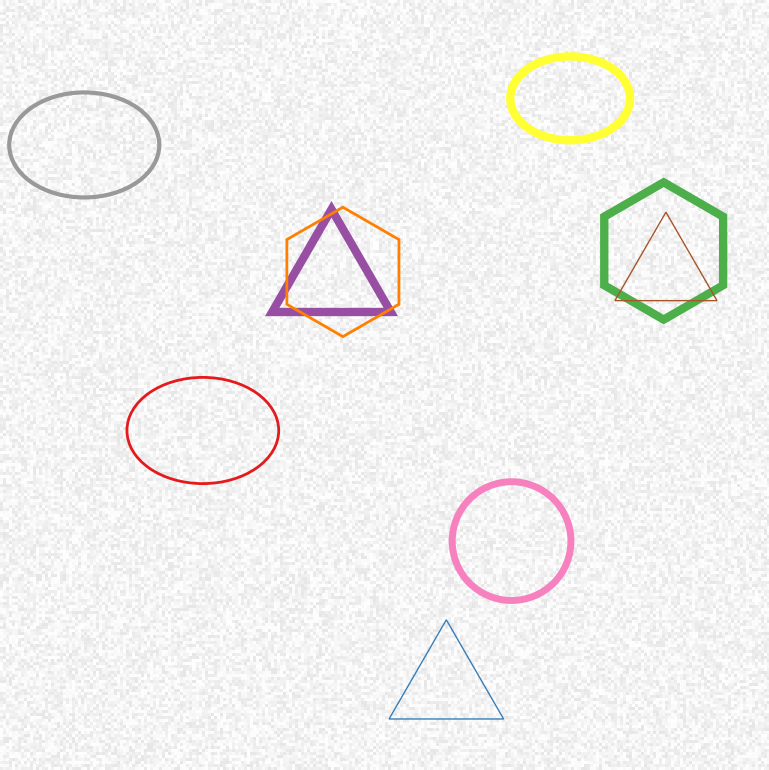[{"shape": "oval", "thickness": 1, "radius": 0.49, "center": [0.263, 0.441]}, {"shape": "triangle", "thickness": 0.5, "radius": 0.43, "center": [0.58, 0.109]}, {"shape": "hexagon", "thickness": 3, "radius": 0.45, "center": [0.862, 0.674]}, {"shape": "triangle", "thickness": 3, "radius": 0.44, "center": [0.431, 0.639]}, {"shape": "hexagon", "thickness": 1, "radius": 0.42, "center": [0.445, 0.647]}, {"shape": "oval", "thickness": 3, "radius": 0.39, "center": [0.741, 0.872]}, {"shape": "triangle", "thickness": 0.5, "radius": 0.38, "center": [0.865, 0.648]}, {"shape": "circle", "thickness": 2.5, "radius": 0.39, "center": [0.664, 0.297]}, {"shape": "oval", "thickness": 1.5, "radius": 0.49, "center": [0.109, 0.812]}]